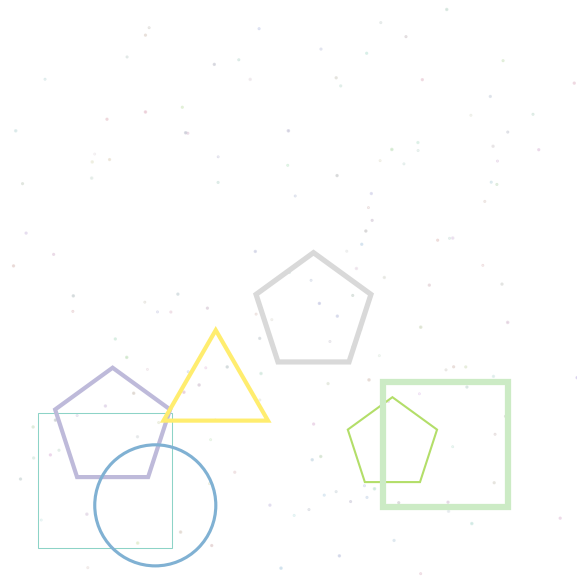[{"shape": "square", "thickness": 0.5, "radius": 0.58, "center": [0.182, 0.167]}, {"shape": "pentagon", "thickness": 2, "radius": 0.52, "center": [0.195, 0.258]}, {"shape": "circle", "thickness": 1.5, "radius": 0.52, "center": [0.269, 0.124]}, {"shape": "pentagon", "thickness": 1, "radius": 0.41, "center": [0.68, 0.23]}, {"shape": "pentagon", "thickness": 2.5, "radius": 0.52, "center": [0.543, 0.457]}, {"shape": "square", "thickness": 3, "radius": 0.54, "center": [0.771, 0.23]}, {"shape": "triangle", "thickness": 2, "radius": 0.52, "center": [0.374, 0.323]}]